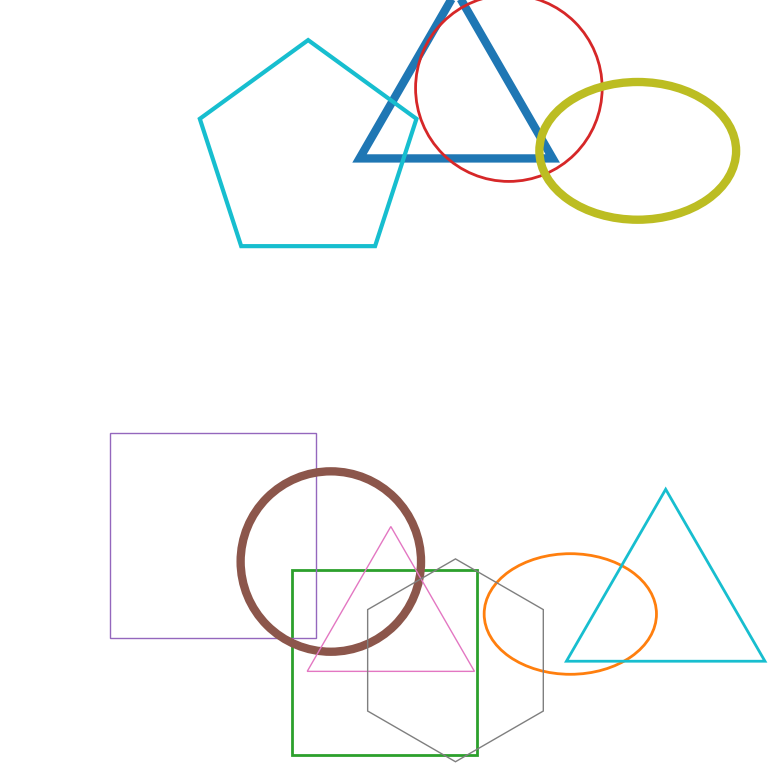[{"shape": "triangle", "thickness": 3, "radius": 0.72, "center": [0.592, 0.867]}, {"shape": "oval", "thickness": 1, "radius": 0.56, "center": [0.741, 0.203]}, {"shape": "square", "thickness": 1, "radius": 0.6, "center": [0.499, 0.139]}, {"shape": "circle", "thickness": 1, "radius": 0.61, "center": [0.661, 0.886]}, {"shape": "square", "thickness": 0.5, "radius": 0.67, "center": [0.277, 0.305]}, {"shape": "circle", "thickness": 3, "radius": 0.59, "center": [0.43, 0.271]}, {"shape": "triangle", "thickness": 0.5, "radius": 0.63, "center": [0.508, 0.191]}, {"shape": "hexagon", "thickness": 0.5, "radius": 0.66, "center": [0.592, 0.142]}, {"shape": "oval", "thickness": 3, "radius": 0.64, "center": [0.828, 0.804]}, {"shape": "pentagon", "thickness": 1.5, "radius": 0.74, "center": [0.4, 0.8]}, {"shape": "triangle", "thickness": 1, "radius": 0.74, "center": [0.865, 0.216]}]